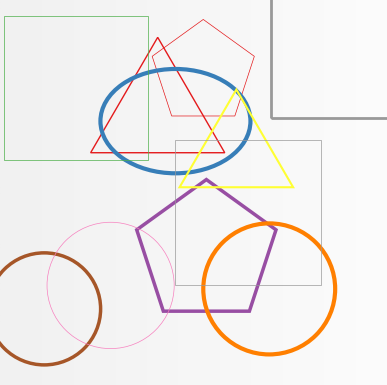[{"shape": "triangle", "thickness": 1, "radius": 1.0, "center": [0.407, 0.703]}, {"shape": "pentagon", "thickness": 0.5, "radius": 0.69, "center": [0.525, 0.811]}, {"shape": "oval", "thickness": 3, "radius": 0.97, "center": [0.453, 0.685]}, {"shape": "square", "thickness": 0.5, "radius": 0.93, "center": [0.197, 0.772]}, {"shape": "pentagon", "thickness": 2.5, "radius": 0.94, "center": [0.533, 0.345]}, {"shape": "circle", "thickness": 3, "radius": 0.85, "center": [0.695, 0.25]}, {"shape": "triangle", "thickness": 1.5, "radius": 0.85, "center": [0.61, 0.598]}, {"shape": "circle", "thickness": 2.5, "radius": 0.73, "center": [0.114, 0.198]}, {"shape": "circle", "thickness": 0.5, "radius": 0.82, "center": [0.285, 0.259]}, {"shape": "square", "thickness": 0.5, "radius": 0.94, "center": [0.641, 0.447]}, {"shape": "square", "thickness": 2, "radius": 0.81, "center": [0.863, 0.857]}]